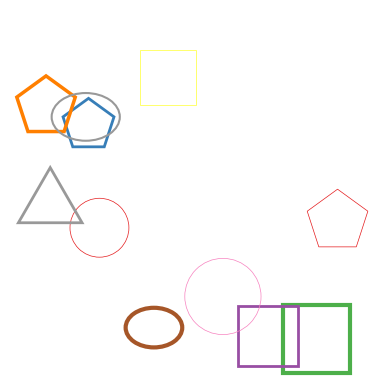[{"shape": "circle", "thickness": 0.5, "radius": 0.38, "center": [0.258, 0.409]}, {"shape": "pentagon", "thickness": 0.5, "radius": 0.41, "center": [0.877, 0.426]}, {"shape": "pentagon", "thickness": 2, "radius": 0.35, "center": [0.23, 0.675]}, {"shape": "square", "thickness": 3, "radius": 0.44, "center": [0.822, 0.12]}, {"shape": "square", "thickness": 2, "radius": 0.39, "center": [0.697, 0.127]}, {"shape": "pentagon", "thickness": 2.5, "radius": 0.4, "center": [0.12, 0.723]}, {"shape": "square", "thickness": 0.5, "radius": 0.36, "center": [0.437, 0.799]}, {"shape": "oval", "thickness": 3, "radius": 0.37, "center": [0.4, 0.149]}, {"shape": "circle", "thickness": 0.5, "radius": 0.5, "center": [0.579, 0.23]}, {"shape": "triangle", "thickness": 2, "radius": 0.48, "center": [0.13, 0.469]}, {"shape": "oval", "thickness": 1.5, "radius": 0.44, "center": [0.223, 0.696]}]